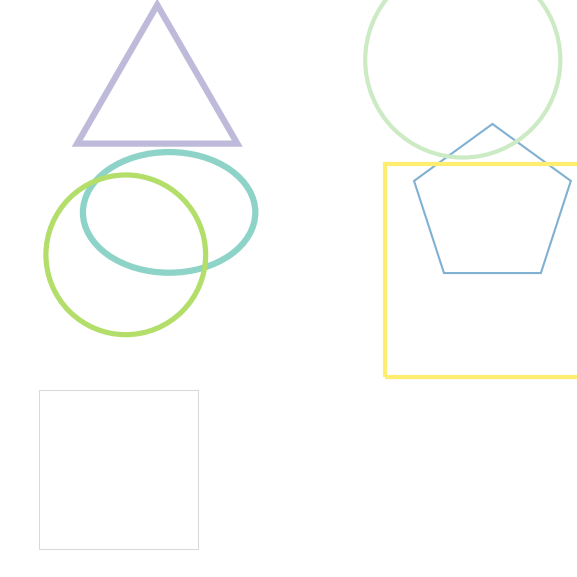[{"shape": "oval", "thickness": 3, "radius": 0.75, "center": [0.293, 0.631]}, {"shape": "triangle", "thickness": 3, "radius": 0.8, "center": [0.272, 0.831]}, {"shape": "pentagon", "thickness": 1, "radius": 0.71, "center": [0.853, 0.642]}, {"shape": "circle", "thickness": 2.5, "radius": 0.69, "center": [0.218, 0.558]}, {"shape": "square", "thickness": 0.5, "radius": 0.69, "center": [0.205, 0.186]}, {"shape": "circle", "thickness": 2, "radius": 0.84, "center": [0.801, 0.895]}, {"shape": "square", "thickness": 2, "radius": 0.92, "center": [0.852, 0.531]}]